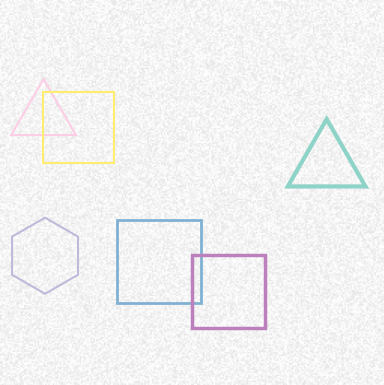[{"shape": "triangle", "thickness": 3, "radius": 0.58, "center": [0.848, 0.574]}, {"shape": "hexagon", "thickness": 1.5, "radius": 0.49, "center": [0.117, 0.336]}, {"shape": "square", "thickness": 2, "radius": 0.54, "center": [0.413, 0.321]}, {"shape": "triangle", "thickness": 1.5, "radius": 0.48, "center": [0.113, 0.698]}, {"shape": "square", "thickness": 2.5, "radius": 0.47, "center": [0.593, 0.243]}, {"shape": "square", "thickness": 1.5, "radius": 0.46, "center": [0.203, 0.669]}]